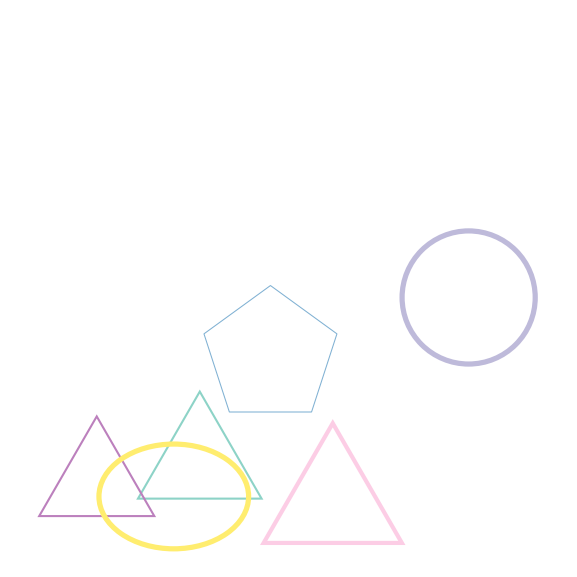[{"shape": "triangle", "thickness": 1, "radius": 0.62, "center": [0.346, 0.197]}, {"shape": "circle", "thickness": 2.5, "radius": 0.58, "center": [0.812, 0.484]}, {"shape": "pentagon", "thickness": 0.5, "radius": 0.61, "center": [0.468, 0.384]}, {"shape": "triangle", "thickness": 2, "radius": 0.69, "center": [0.576, 0.128]}, {"shape": "triangle", "thickness": 1, "radius": 0.58, "center": [0.168, 0.163]}, {"shape": "oval", "thickness": 2.5, "radius": 0.65, "center": [0.301, 0.14]}]